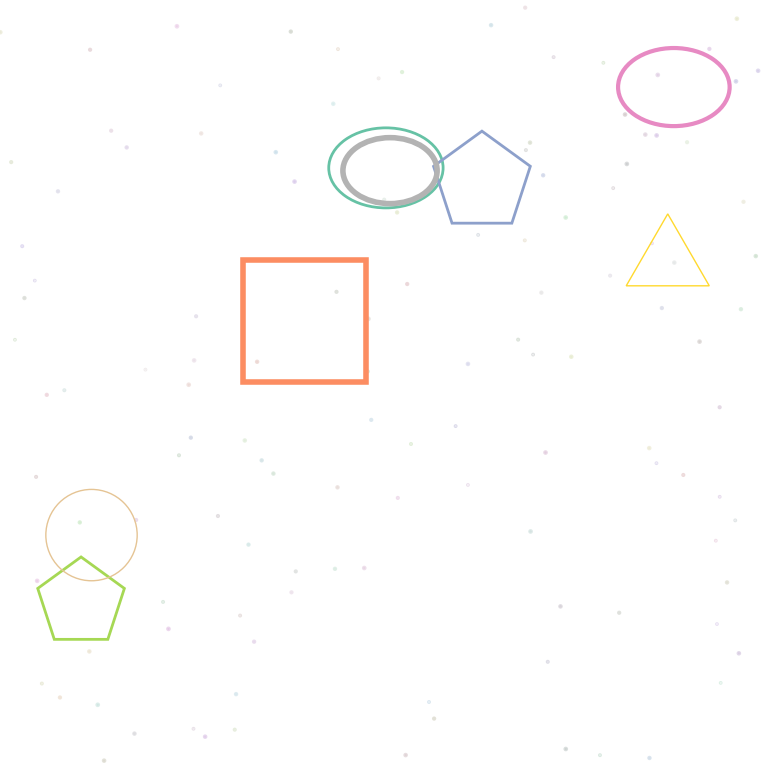[{"shape": "oval", "thickness": 1, "radius": 0.37, "center": [0.501, 0.782]}, {"shape": "square", "thickness": 2, "radius": 0.4, "center": [0.396, 0.583]}, {"shape": "pentagon", "thickness": 1, "radius": 0.33, "center": [0.626, 0.764]}, {"shape": "oval", "thickness": 1.5, "radius": 0.36, "center": [0.875, 0.887]}, {"shape": "pentagon", "thickness": 1, "radius": 0.3, "center": [0.105, 0.218]}, {"shape": "triangle", "thickness": 0.5, "radius": 0.31, "center": [0.867, 0.66]}, {"shape": "circle", "thickness": 0.5, "radius": 0.3, "center": [0.119, 0.305]}, {"shape": "oval", "thickness": 2, "radius": 0.31, "center": [0.507, 0.778]}]